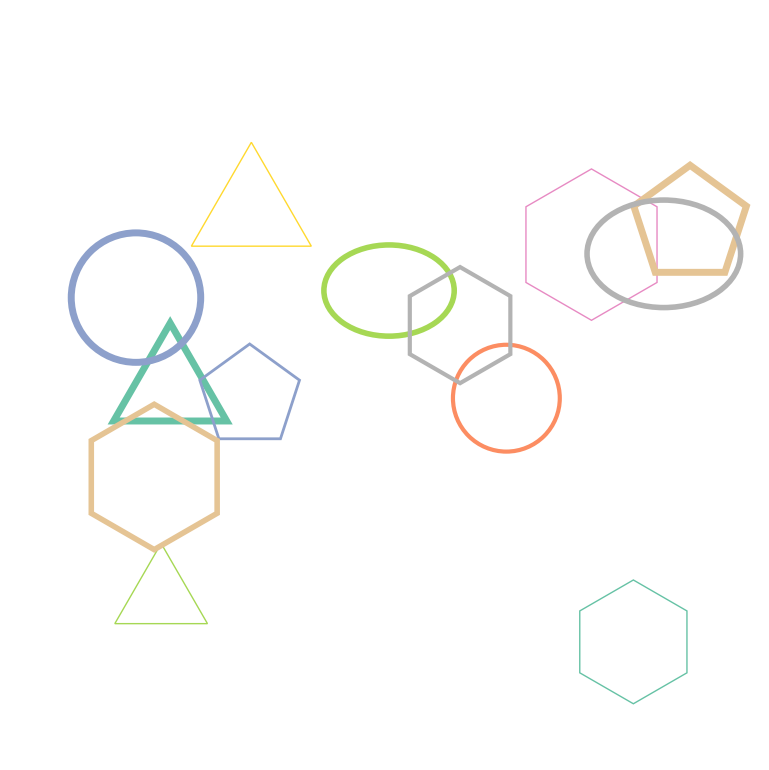[{"shape": "hexagon", "thickness": 0.5, "radius": 0.4, "center": [0.823, 0.166]}, {"shape": "triangle", "thickness": 2.5, "radius": 0.42, "center": [0.221, 0.496]}, {"shape": "circle", "thickness": 1.5, "radius": 0.35, "center": [0.658, 0.483]}, {"shape": "pentagon", "thickness": 1, "radius": 0.34, "center": [0.324, 0.485]}, {"shape": "circle", "thickness": 2.5, "radius": 0.42, "center": [0.177, 0.613]}, {"shape": "hexagon", "thickness": 0.5, "radius": 0.49, "center": [0.768, 0.682]}, {"shape": "oval", "thickness": 2, "radius": 0.42, "center": [0.505, 0.623]}, {"shape": "triangle", "thickness": 0.5, "radius": 0.35, "center": [0.209, 0.225]}, {"shape": "triangle", "thickness": 0.5, "radius": 0.45, "center": [0.326, 0.725]}, {"shape": "hexagon", "thickness": 2, "radius": 0.47, "center": [0.2, 0.381]}, {"shape": "pentagon", "thickness": 2.5, "radius": 0.38, "center": [0.896, 0.709]}, {"shape": "oval", "thickness": 2, "radius": 0.5, "center": [0.862, 0.67]}, {"shape": "hexagon", "thickness": 1.5, "radius": 0.38, "center": [0.598, 0.578]}]